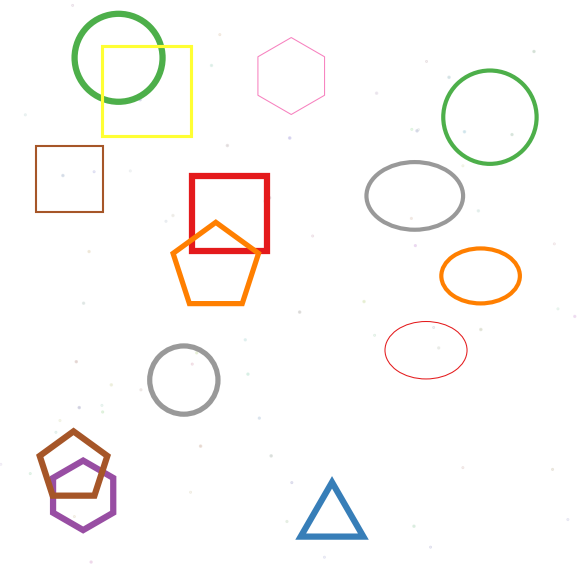[{"shape": "square", "thickness": 3, "radius": 0.33, "center": [0.397, 0.63]}, {"shape": "oval", "thickness": 0.5, "radius": 0.36, "center": [0.738, 0.393]}, {"shape": "triangle", "thickness": 3, "radius": 0.31, "center": [0.575, 0.101]}, {"shape": "circle", "thickness": 3, "radius": 0.38, "center": [0.205, 0.899]}, {"shape": "circle", "thickness": 2, "radius": 0.4, "center": [0.848, 0.796]}, {"shape": "hexagon", "thickness": 3, "radius": 0.3, "center": [0.144, 0.141]}, {"shape": "pentagon", "thickness": 2.5, "radius": 0.39, "center": [0.374, 0.536]}, {"shape": "oval", "thickness": 2, "radius": 0.34, "center": [0.832, 0.521]}, {"shape": "square", "thickness": 1.5, "radius": 0.39, "center": [0.254, 0.842]}, {"shape": "square", "thickness": 1, "radius": 0.29, "center": [0.12, 0.689]}, {"shape": "pentagon", "thickness": 3, "radius": 0.31, "center": [0.127, 0.191]}, {"shape": "hexagon", "thickness": 0.5, "radius": 0.33, "center": [0.504, 0.867]}, {"shape": "oval", "thickness": 2, "radius": 0.42, "center": [0.718, 0.66]}, {"shape": "circle", "thickness": 2.5, "radius": 0.3, "center": [0.318, 0.341]}]